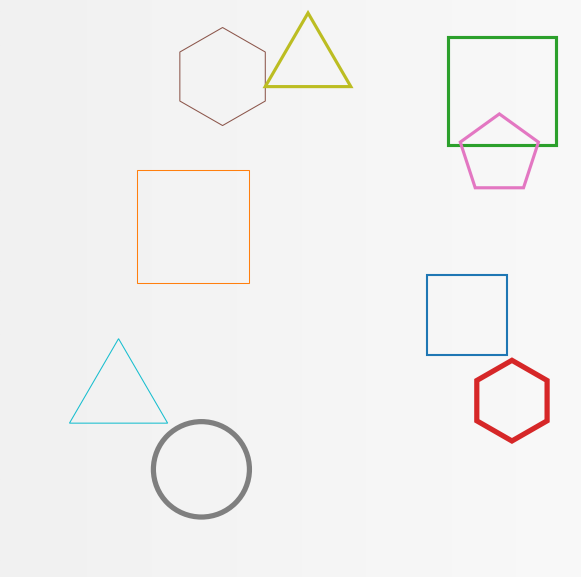[{"shape": "square", "thickness": 1, "radius": 0.35, "center": [0.804, 0.454]}, {"shape": "square", "thickness": 0.5, "radius": 0.49, "center": [0.332, 0.607]}, {"shape": "square", "thickness": 1.5, "radius": 0.47, "center": [0.864, 0.841]}, {"shape": "hexagon", "thickness": 2.5, "radius": 0.35, "center": [0.881, 0.305]}, {"shape": "hexagon", "thickness": 0.5, "radius": 0.42, "center": [0.383, 0.867]}, {"shape": "pentagon", "thickness": 1.5, "radius": 0.35, "center": [0.859, 0.731]}, {"shape": "circle", "thickness": 2.5, "radius": 0.41, "center": [0.347, 0.186]}, {"shape": "triangle", "thickness": 1.5, "radius": 0.42, "center": [0.53, 0.892]}, {"shape": "triangle", "thickness": 0.5, "radius": 0.49, "center": [0.204, 0.315]}]